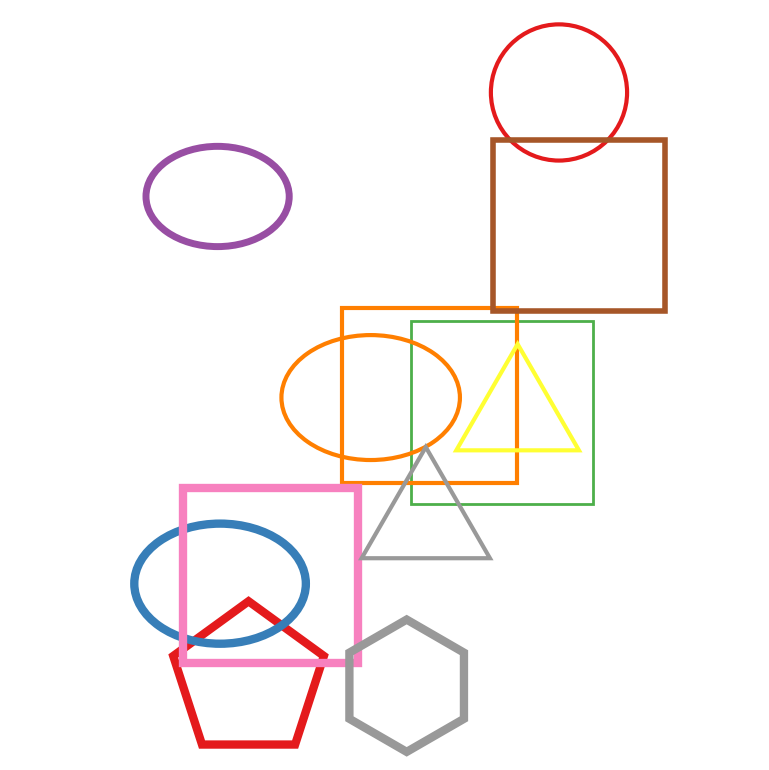[{"shape": "circle", "thickness": 1.5, "radius": 0.44, "center": [0.726, 0.88]}, {"shape": "pentagon", "thickness": 3, "radius": 0.51, "center": [0.323, 0.116]}, {"shape": "oval", "thickness": 3, "radius": 0.56, "center": [0.286, 0.242]}, {"shape": "square", "thickness": 1, "radius": 0.59, "center": [0.652, 0.465]}, {"shape": "oval", "thickness": 2.5, "radius": 0.47, "center": [0.283, 0.745]}, {"shape": "oval", "thickness": 1.5, "radius": 0.58, "center": [0.481, 0.484]}, {"shape": "square", "thickness": 1.5, "radius": 0.57, "center": [0.558, 0.486]}, {"shape": "triangle", "thickness": 1.5, "radius": 0.46, "center": [0.672, 0.461]}, {"shape": "square", "thickness": 2, "radius": 0.56, "center": [0.752, 0.707]}, {"shape": "square", "thickness": 3, "radius": 0.57, "center": [0.351, 0.253]}, {"shape": "triangle", "thickness": 1.5, "radius": 0.48, "center": [0.553, 0.323]}, {"shape": "hexagon", "thickness": 3, "radius": 0.43, "center": [0.528, 0.109]}]